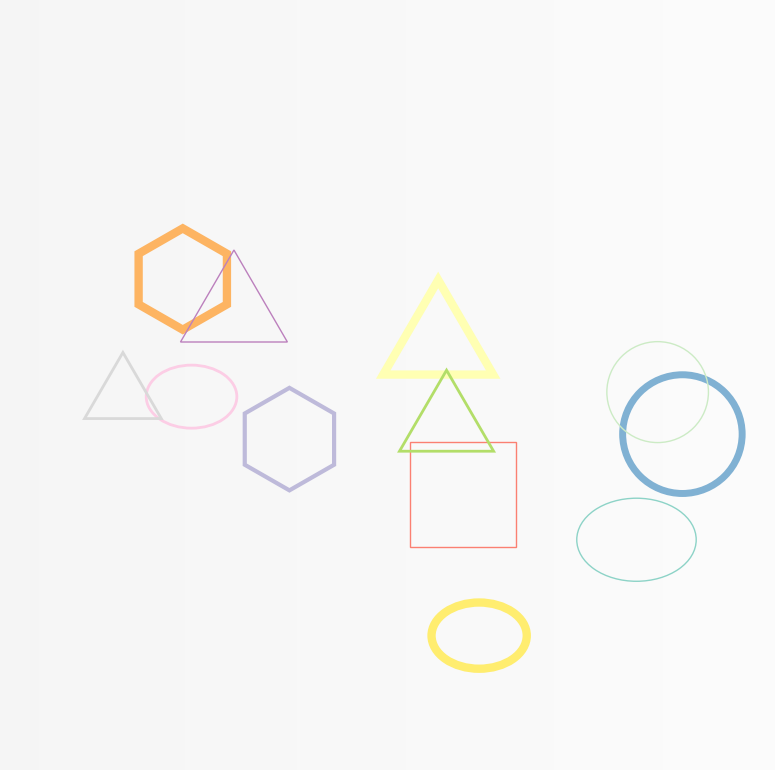[{"shape": "oval", "thickness": 0.5, "radius": 0.39, "center": [0.821, 0.299]}, {"shape": "triangle", "thickness": 3, "radius": 0.41, "center": [0.565, 0.555]}, {"shape": "hexagon", "thickness": 1.5, "radius": 0.33, "center": [0.373, 0.43]}, {"shape": "square", "thickness": 0.5, "radius": 0.34, "center": [0.598, 0.358]}, {"shape": "circle", "thickness": 2.5, "radius": 0.39, "center": [0.881, 0.436]}, {"shape": "hexagon", "thickness": 3, "radius": 0.33, "center": [0.236, 0.638]}, {"shape": "triangle", "thickness": 1, "radius": 0.35, "center": [0.576, 0.449]}, {"shape": "oval", "thickness": 1, "radius": 0.29, "center": [0.247, 0.485]}, {"shape": "triangle", "thickness": 1, "radius": 0.29, "center": [0.159, 0.485]}, {"shape": "triangle", "thickness": 0.5, "radius": 0.4, "center": [0.302, 0.596]}, {"shape": "circle", "thickness": 0.5, "radius": 0.33, "center": [0.849, 0.491]}, {"shape": "oval", "thickness": 3, "radius": 0.31, "center": [0.618, 0.175]}]